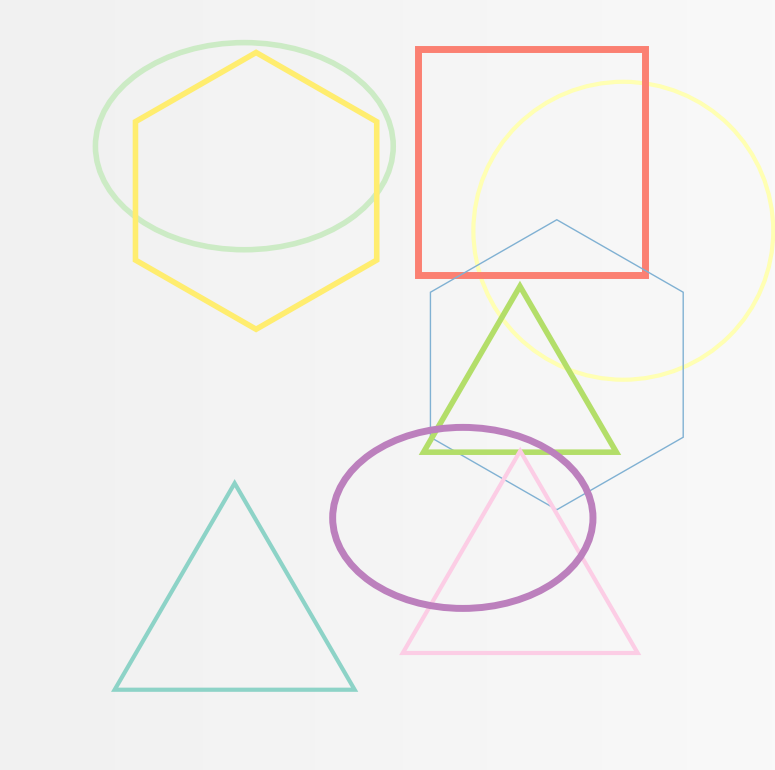[{"shape": "triangle", "thickness": 1.5, "radius": 0.89, "center": [0.303, 0.194]}, {"shape": "circle", "thickness": 1.5, "radius": 0.97, "center": [0.804, 0.7]}, {"shape": "square", "thickness": 2.5, "radius": 0.73, "center": [0.686, 0.789]}, {"shape": "hexagon", "thickness": 0.5, "radius": 0.94, "center": [0.718, 0.526]}, {"shape": "triangle", "thickness": 2, "radius": 0.72, "center": [0.671, 0.485]}, {"shape": "triangle", "thickness": 1.5, "radius": 0.87, "center": [0.671, 0.239]}, {"shape": "oval", "thickness": 2.5, "radius": 0.84, "center": [0.597, 0.327]}, {"shape": "oval", "thickness": 2, "radius": 0.96, "center": [0.315, 0.81]}, {"shape": "hexagon", "thickness": 2, "radius": 0.9, "center": [0.33, 0.752]}]